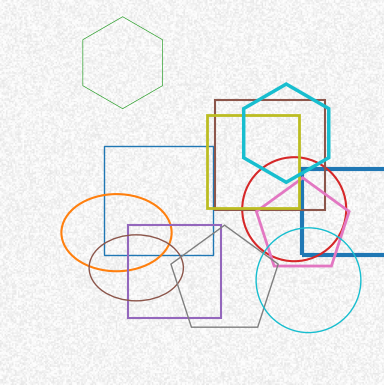[{"shape": "square", "thickness": 1, "radius": 0.71, "center": [0.411, 0.48]}, {"shape": "square", "thickness": 3, "radius": 0.56, "center": [0.896, 0.449]}, {"shape": "oval", "thickness": 1.5, "radius": 0.72, "center": [0.303, 0.396]}, {"shape": "hexagon", "thickness": 0.5, "radius": 0.6, "center": [0.319, 0.837]}, {"shape": "circle", "thickness": 1.5, "radius": 0.68, "center": [0.764, 0.457]}, {"shape": "square", "thickness": 1.5, "radius": 0.6, "center": [0.454, 0.296]}, {"shape": "oval", "thickness": 1, "radius": 0.61, "center": [0.354, 0.304]}, {"shape": "square", "thickness": 1.5, "radius": 0.71, "center": [0.701, 0.597]}, {"shape": "pentagon", "thickness": 2, "radius": 0.63, "center": [0.786, 0.411]}, {"shape": "pentagon", "thickness": 1, "radius": 0.73, "center": [0.583, 0.269]}, {"shape": "square", "thickness": 2, "radius": 0.6, "center": [0.657, 0.581]}, {"shape": "hexagon", "thickness": 2.5, "radius": 0.64, "center": [0.743, 0.654]}, {"shape": "circle", "thickness": 1, "radius": 0.68, "center": [0.801, 0.272]}]